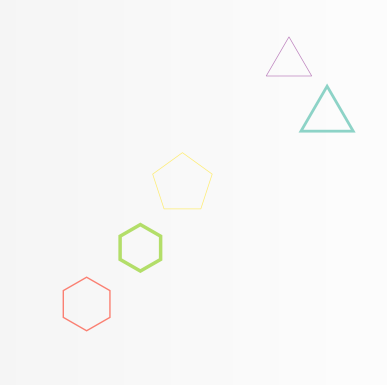[{"shape": "triangle", "thickness": 2, "radius": 0.39, "center": [0.844, 0.698]}, {"shape": "hexagon", "thickness": 1, "radius": 0.35, "center": [0.224, 0.21]}, {"shape": "hexagon", "thickness": 2.5, "radius": 0.3, "center": [0.362, 0.356]}, {"shape": "triangle", "thickness": 0.5, "radius": 0.34, "center": [0.746, 0.837]}, {"shape": "pentagon", "thickness": 0.5, "radius": 0.4, "center": [0.471, 0.523]}]